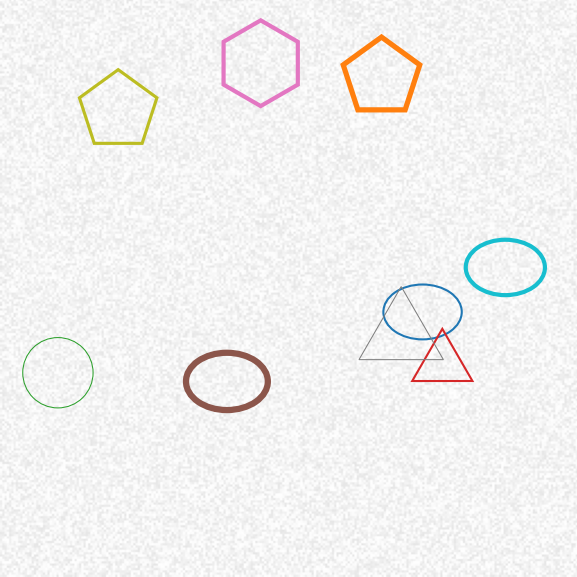[{"shape": "oval", "thickness": 1, "radius": 0.34, "center": [0.732, 0.459]}, {"shape": "pentagon", "thickness": 2.5, "radius": 0.35, "center": [0.661, 0.865]}, {"shape": "circle", "thickness": 0.5, "radius": 0.3, "center": [0.1, 0.354]}, {"shape": "triangle", "thickness": 1, "radius": 0.3, "center": [0.766, 0.369]}, {"shape": "oval", "thickness": 3, "radius": 0.35, "center": [0.393, 0.339]}, {"shape": "hexagon", "thickness": 2, "radius": 0.37, "center": [0.451, 0.89]}, {"shape": "triangle", "thickness": 0.5, "radius": 0.42, "center": [0.695, 0.419]}, {"shape": "pentagon", "thickness": 1.5, "radius": 0.35, "center": [0.205, 0.808]}, {"shape": "oval", "thickness": 2, "radius": 0.34, "center": [0.875, 0.536]}]